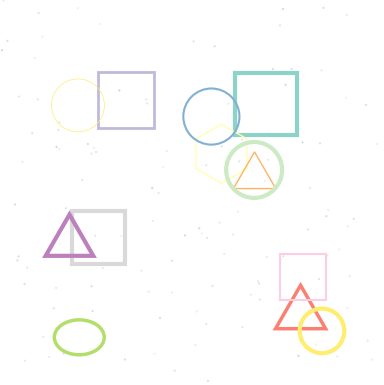[{"shape": "square", "thickness": 3, "radius": 0.41, "center": [0.691, 0.73]}, {"shape": "hexagon", "thickness": 1, "radius": 0.38, "center": [0.575, 0.601]}, {"shape": "square", "thickness": 2, "radius": 0.36, "center": [0.327, 0.74]}, {"shape": "triangle", "thickness": 2.5, "radius": 0.38, "center": [0.781, 0.184]}, {"shape": "circle", "thickness": 1.5, "radius": 0.36, "center": [0.549, 0.697]}, {"shape": "triangle", "thickness": 1, "radius": 0.32, "center": [0.661, 0.542]}, {"shape": "oval", "thickness": 2.5, "radius": 0.32, "center": [0.206, 0.124]}, {"shape": "square", "thickness": 1.5, "radius": 0.3, "center": [0.786, 0.28]}, {"shape": "square", "thickness": 3, "radius": 0.34, "center": [0.255, 0.384]}, {"shape": "triangle", "thickness": 3, "radius": 0.36, "center": [0.18, 0.371]}, {"shape": "circle", "thickness": 3, "radius": 0.36, "center": [0.66, 0.559]}, {"shape": "circle", "thickness": 3, "radius": 0.29, "center": [0.836, 0.141]}, {"shape": "circle", "thickness": 0.5, "radius": 0.34, "center": [0.202, 0.726]}]